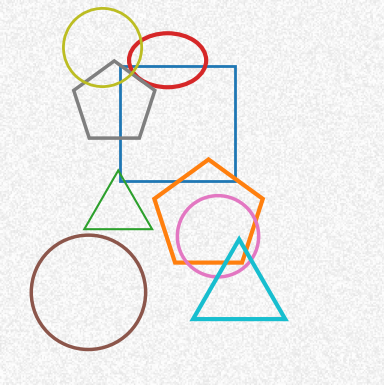[{"shape": "square", "thickness": 2, "radius": 0.75, "center": [0.46, 0.678]}, {"shape": "pentagon", "thickness": 3, "radius": 0.74, "center": [0.542, 0.438]}, {"shape": "triangle", "thickness": 1.5, "radius": 0.51, "center": [0.307, 0.456]}, {"shape": "oval", "thickness": 3, "radius": 0.5, "center": [0.435, 0.844]}, {"shape": "circle", "thickness": 2.5, "radius": 0.74, "center": [0.23, 0.241]}, {"shape": "circle", "thickness": 2.5, "radius": 0.53, "center": [0.566, 0.386]}, {"shape": "pentagon", "thickness": 2.5, "radius": 0.55, "center": [0.297, 0.731]}, {"shape": "circle", "thickness": 2, "radius": 0.51, "center": [0.266, 0.877]}, {"shape": "triangle", "thickness": 3, "radius": 0.69, "center": [0.621, 0.24]}]